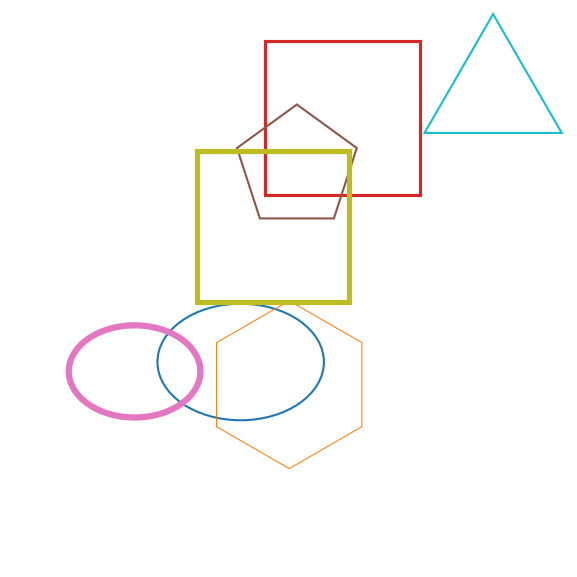[{"shape": "oval", "thickness": 1, "radius": 0.72, "center": [0.417, 0.372]}, {"shape": "hexagon", "thickness": 0.5, "radius": 0.73, "center": [0.501, 0.333]}, {"shape": "square", "thickness": 1.5, "radius": 0.67, "center": [0.593, 0.795]}, {"shape": "pentagon", "thickness": 1, "radius": 0.55, "center": [0.514, 0.709]}, {"shape": "oval", "thickness": 3, "radius": 0.57, "center": [0.233, 0.356]}, {"shape": "square", "thickness": 2.5, "radius": 0.66, "center": [0.472, 0.607]}, {"shape": "triangle", "thickness": 1, "radius": 0.69, "center": [0.854, 0.838]}]